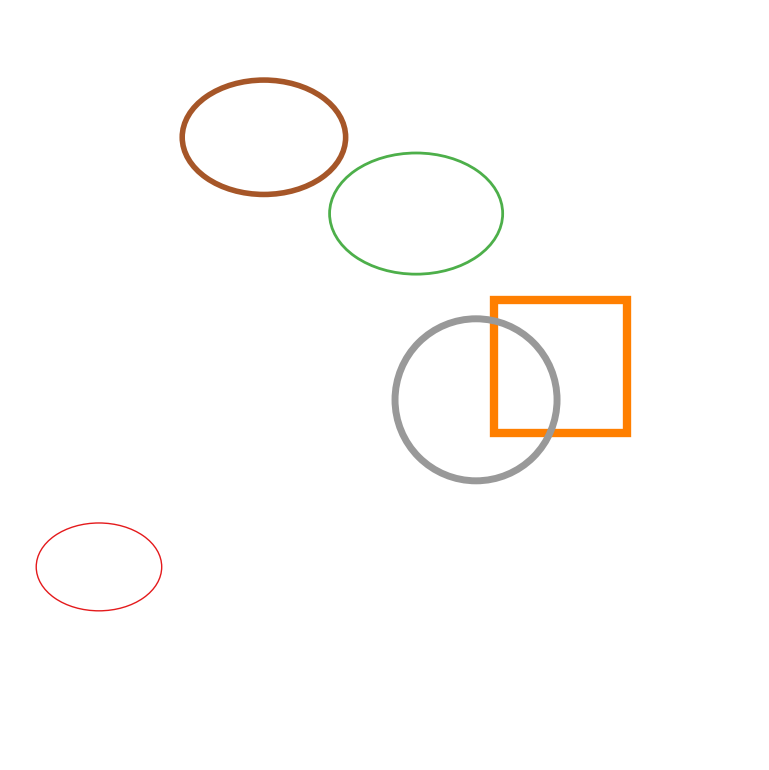[{"shape": "oval", "thickness": 0.5, "radius": 0.41, "center": [0.129, 0.264]}, {"shape": "oval", "thickness": 1, "radius": 0.56, "center": [0.54, 0.723]}, {"shape": "square", "thickness": 3, "radius": 0.43, "center": [0.728, 0.524]}, {"shape": "oval", "thickness": 2, "radius": 0.53, "center": [0.343, 0.822]}, {"shape": "circle", "thickness": 2.5, "radius": 0.53, "center": [0.618, 0.481]}]